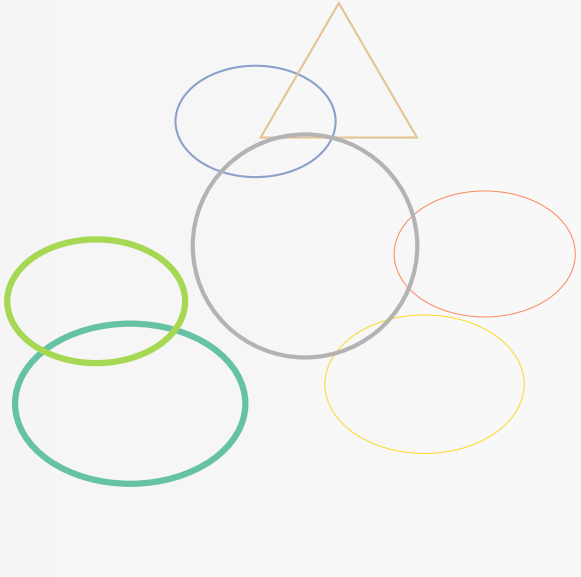[{"shape": "oval", "thickness": 3, "radius": 0.99, "center": [0.224, 0.3]}, {"shape": "oval", "thickness": 0.5, "radius": 0.78, "center": [0.834, 0.559]}, {"shape": "oval", "thickness": 1, "radius": 0.69, "center": [0.44, 0.789]}, {"shape": "oval", "thickness": 3, "radius": 0.77, "center": [0.165, 0.477]}, {"shape": "oval", "thickness": 0.5, "radius": 0.86, "center": [0.73, 0.334]}, {"shape": "triangle", "thickness": 1, "radius": 0.78, "center": [0.583, 0.839]}, {"shape": "circle", "thickness": 2, "radius": 0.97, "center": [0.525, 0.573]}]